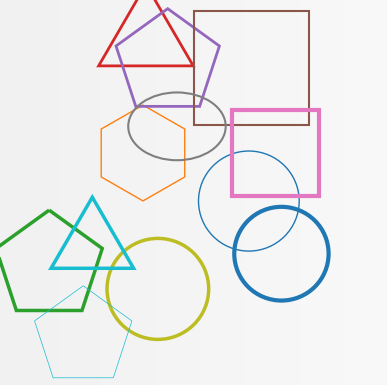[{"shape": "circle", "thickness": 3, "radius": 0.61, "center": [0.726, 0.341]}, {"shape": "circle", "thickness": 1, "radius": 0.65, "center": [0.642, 0.478]}, {"shape": "hexagon", "thickness": 1, "radius": 0.62, "center": [0.369, 0.603]}, {"shape": "pentagon", "thickness": 2.5, "radius": 0.72, "center": [0.127, 0.31]}, {"shape": "triangle", "thickness": 2, "radius": 0.71, "center": [0.377, 0.899]}, {"shape": "pentagon", "thickness": 2, "radius": 0.7, "center": [0.433, 0.837]}, {"shape": "square", "thickness": 1.5, "radius": 0.74, "center": [0.649, 0.824]}, {"shape": "square", "thickness": 3, "radius": 0.56, "center": [0.71, 0.602]}, {"shape": "oval", "thickness": 1.5, "radius": 0.63, "center": [0.457, 0.672]}, {"shape": "circle", "thickness": 2.5, "radius": 0.66, "center": [0.407, 0.25]}, {"shape": "pentagon", "thickness": 0.5, "radius": 0.66, "center": [0.215, 0.126]}, {"shape": "triangle", "thickness": 2.5, "radius": 0.61, "center": [0.238, 0.365]}]